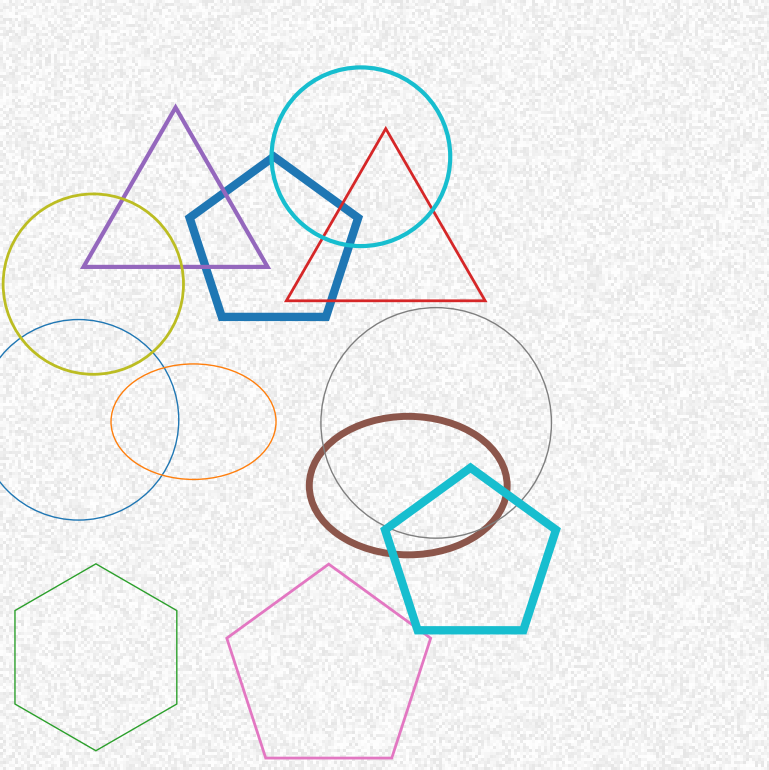[{"shape": "pentagon", "thickness": 3, "radius": 0.58, "center": [0.356, 0.682]}, {"shape": "circle", "thickness": 0.5, "radius": 0.65, "center": [0.102, 0.455]}, {"shape": "oval", "thickness": 0.5, "radius": 0.54, "center": [0.251, 0.452]}, {"shape": "hexagon", "thickness": 0.5, "radius": 0.61, "center": [0.125, 0.146]}, {"shape": "triangle", "thickness": 1, "radius": 0.75, "center": [0.501, 0.684]}, {"shape": "triangle", "thickness": 1.5, "radius": 0.69, "center": [0.228, 0.722]}, {"shape": "oval", "thickness": 2.5, "radius": 0.64, "center": [0.53, 0.369]}, {"shape": "pentagon", "thickness": 1, "radius": 0.7, "center": [0.427, 0.128]}, {"shape": "circle", "thickness": 0.5, "radius": 0.75, "center": [0.566, 0.451]}, {"shape": "circle", "thickness": 1, "radius": 0.59, "center": [0.121, 0.631]}, {"shape": "circle", "thickness": 1.5, "radius": 0.58, "center": [0.469, 0.796]}, {"shape": "pentagon", "thickness": 3, "radius": 0.58, "center": [0.611, 0.276]}]